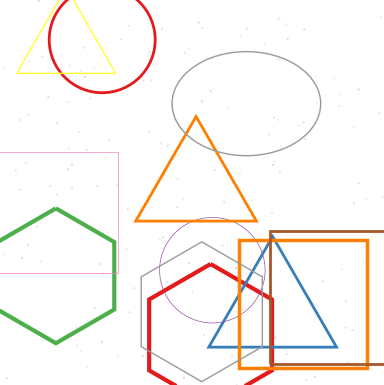[{"shape": "circle", "thickness": 2, "radius": 0.69, "center": [0.265, 0.897]}, {"shape": "hexagon", "thickness": 3, "radius": 0.92, "center": [0.547, 0.13]}, {"shape": "triangle", "thickness": 2, "radius": 0.96, "center": [0.708, 0.194]}, {"shape": "hexagon", "thickness": 3, "radius": 0.88, "center": [0.145, 0.284]}, {"shape": "circle", "thickness": 0.5, "radius": 0.69, "center": [0.552, 0.298]}, {"shape": "square", "thickness": 2.5, "radius": 0.83, "center": [0.787, 0.211]}, {"shape": "triangle", "thickness": 2, "radius": 0.91, "center": [0.509, 0.516]}, {"shape": "triangle", "thickness": 1, "radius": 0.74, "center": [0.172, 0.884]}, {"shape": "square", "thickness": 2, "radius": 0.86, "center": [0.872, 0.227]}, {"shape": "square", "thickness": 0.5, "radius": 0.79, "center": [0.15, 0.448]}, {"shape": "oval", "thickness": 1, "radius": 0.97, "center": [0.64, 0.731]}, {"shape": "hexagon", "thickness": 1, "radius": 0.91, "center": [0.524, 0.19]}]